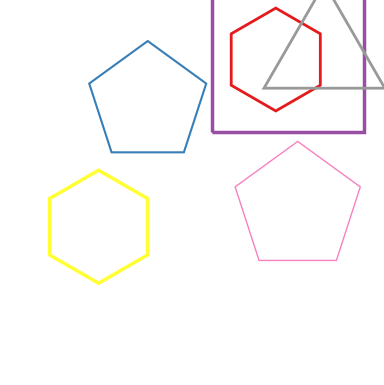[{"shape": "hexagon", "thickness": 2, "radius": 0.67, "center": [0.716, 0.845]}, {"shape": "pentagon", "thickness": 1.5, "radius": 0.8, "center": [0.384, 0.734]}, {"shape": "square", "thickness": 2.5, "radius": 0.98, "center": [0.748, 0.854]}, {"shape": "hexagon", "thickness": 2.5, "radius": 0.73, "center": [0.256, 0.411]}, {"shape": "pentagon", "thickness": 1, "radius": 0.85, "center": [0.773, 0.462]}, {"shape": "triangle", "thickness": 2, "radius": 0.91, "center": [0.843, 0.862]}]